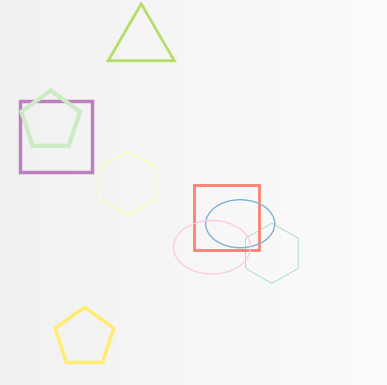[{"shape": "hexagon", "thickness": 0.5, "radius": 0.39, "center": [0.702, 0.342]}, {"shape": "hexagon", "thickness": 1, "radius": 0.42, "center": [0.329, 0.524]}, {"shape": "square", "thickness": 2, "radius": 0.42, "center": [0.584, 0.436]}, {"shape": "oval", "thickness": 1, "radius": 0.45, "center": [0.62, 0.419]}, {"shape": "triangle", "thickness": 2, "radius": 0.49, "center": [0.365, 0.892]}, {"shape": "oval", "thickness": 1, "radius": 0.5, "center": [0.547, 0.358]}, {"shape": "square", "thickness": 2.5, "radius": 0.47, "center": [0.144, 0.645]}, {"shape": "pentagon", "thickness": 3, "radius": 0.4, "center": [0.131, 0.686]}, {"shape": "pentagon", "thickness": 2.5, "radius": 0.4, "center": [0.218, 0.123]}]